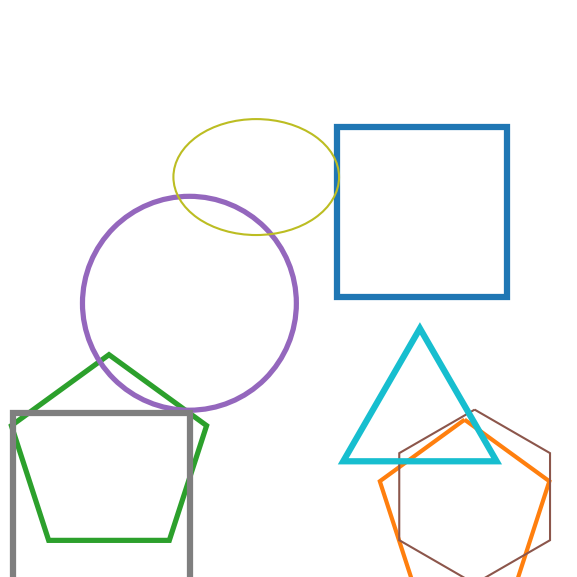[{"shape": "square", "thickness": 3, "radius": 0.74, "center": [0.731, 0.631]}, {"shape": "pentagon", "thickness": 2, "radius": 0.77, "center": [0.804, 0.118]}, {"shape": "pentagon", "thickness": 2.5, "radius": 0.89, "center": [0.189, 0.207]}, {"shape": "circle", "thickness": 2.5, "radius": 0.93, "center": [0.328, 0.474]}, {"shape": "hexagon", "thickness": 1, "radius": 0.75, "center": [0.822, 0.139]}, {"shape": "square", "thickness": 3, "radius": 0.77, "center": [0.176, 0.131]}, {"shape": "oval", "thickness": 1, "radius": 0.72, "center": [0.444, 0.693]}, {"shape": "triangle", "thickness": 3, "radius": 0.77, "center": [0.727, 0.277]}]